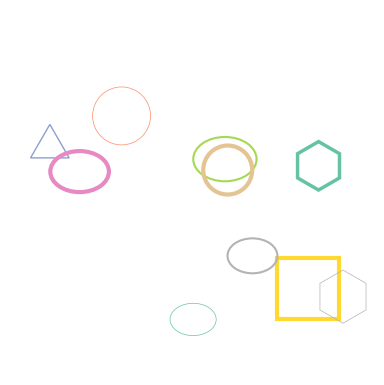[{"shape": "oval", "thickness": 0.5, "radius": 0.3, "center": [0.502, 0.17]}, {"shape": "hexagon", "thickness": 2.5, "radius": 0.31, "center": [0.827, 0.569]}, {"shape": "circle", "thickness": 0.5, "radius": 0.38, "center": [0.316, 0.699]}, {"shape": "triangle", "thickness": 1, "radius": 0.29, "center": [0.129, 0.619]}, {"shape": "oval", "thickness": 3, "radius": 0.38, "center": [0.207, 0.554]}, {"shape": "oval", "thickness": 1.5, "radius": 0.41, "center": [0.584, 0.587]}, {"shape": "square", "thickness": 3, "radius": 0.4, "center": [0.8, 0.25]}, {"shape": "circle", "thickness": 3, "radius": 0.32, "center": [0.591, 0.558]}, {"shape": "oval", "thickness": 1.5, "radius": 0.32, "center": [0.656, 0.336]}, {"shape": "hexagon", "thickness": 0.5, "radius": 0.35, "center": [0.891, 0.229]}]